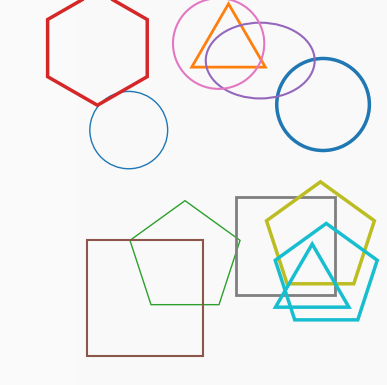[{"shape": "circle", "thickness": 1, "radius": 0.5, "center": [0.332, 0.662]}, {"shape": "circle", "thickness": 2.5, "radius": 0.6, "center": [0.834, 0.729]}, {"shape": "triangle", "thickness": 2, "radius": 0.55, "center": [0.59, 0.88]}, {"shape": "pentagon", "thickness": 1, "radius": 0.75, "center": [0.477, 0.329]}, {"shape": "hexagon", "thickness": 2.5, "radius": 0.74, "center": [0.251, 0.875]}, {"shape": "oval", "thickness": 1.5, "radius": 0.7, "center": [0.672, 0.843]}, {"shape": "square", "thickness": 1.5, "radius": 0.75, "center": [0.374, 0.226]}, {"shape": "circle", "thickness": 1.5, "radius": 0.59, "center": [0.564, 0.887]}, {"shape": "square", "thickness": 2, "radius": 0.64, "center": [0.737, 0.361]}, {"shape": "pentagon", "thickness": 2.5, "radius": 0.73, "center": [0.827, 0.381]}, {"shape": "pentagon", "thickness": 2.5, "radius": 0.69, "center": [0.842, 0.281]}, {"shape": "triangle", "thickness": 2.5, "radius": 0.55, "center": [0.806, 0.257]}]